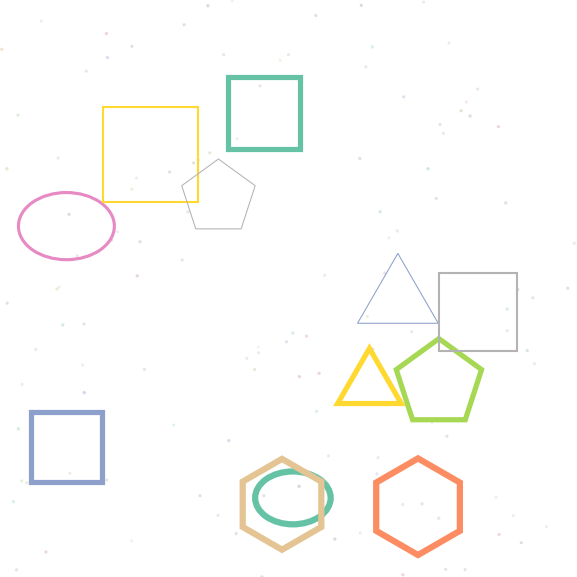[{"shape": "oval", "thickness": 3, "radius": 0.33, "center": [0.507, 0.137]}, {"shape": "square", "thickness": 2.5, "radius": 0.31, "center": [0.457, 0.804]}, {"shape": "hexagon", "thickness": 3, "radius": 0.42, "center": [0.724, 0.122]}, {"shape": "triangle", "thickness": 0.5, "radius": 0.4, "center": [0.689, 0.48]}, {"shape": "square", "thickness": 2.5, "radius": 0.3, "center": [0.115, 0.225]}, {"shape": "oval", "thickness": 1.5, "radius": 0.42, "center": [0.115, 0.608]}, {"shape": "pentagon", "thickness": 2.5, "radius": 0.39, "center": [0.76, 0.335]}, {"shape": "square", "thickness": 1, "radius": 0.41, "center": [0.261, 0.732]}, {"shape": "triangle", "thickness": 2.5, "radius": 0.32, "center": [0.64, 0.332]}, {"shape": "hexagon", "thickness": 3, "radius": 0.39, "center": [0.488, 0.126]}, {"shape": "pentagon", "thickness": 0.5, "radius": 0.33, "center": [0.378, 0.657]}, {"shape": "square", "thickness": 1, "radius": 0.34, "center": [0.827, 0.46]}]